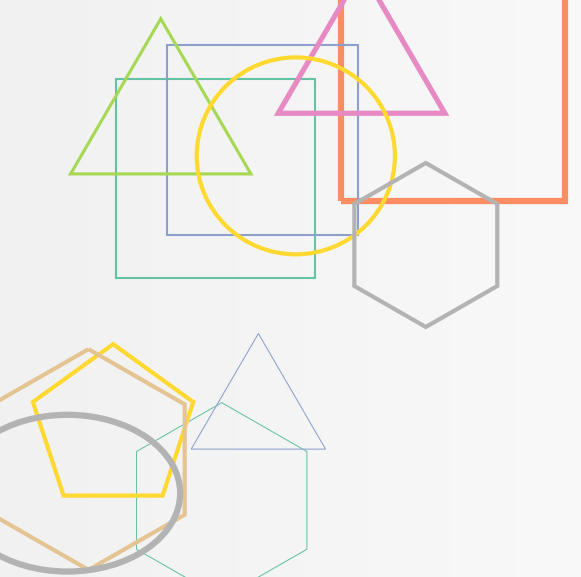[{"shape": "hexagon", "thickness": 0.5, "radius": 0.85, "center": [0.381, 0.133]}, {"shape": "square", "thickness": 1, "radius": 0.86, "center": [0.371, 0.69]}, {"shape": "square", "thickness": 3, "radius": 0.96, "center": [0.779, 0.845]}, {"shape": "triangle", "thickness": 0.5, "radius": 0.67, "center": [0.445, 0.288]}, {"shape": "square", "thickness": 1, "radius": 0.82, "center": [0.452, 0.757]}, {"shape": "triangle", "thickness": 2.5, "radius": 0.83, "center": [0.622, 0.886]}, {"shape": "triangle", "thickness": 1.5, "radius": 0.9, "center": [0.277, 0.788]}, {"shape": "circle", "thickness": 2, "radius": 0.85, "center": [0.509, 0.729]}, {"shape": "pentagon", "thickness": 2, "radius": 0.72, "center": [0.195, 0.258]}, {"shape": "hexagon", "thickness": 2, "radius": 0.96, "center": [0.152, 0.203]}, {"shape": "oval", "thickness": 3, "radius": 0.97, "center": [0.116, 0.145]}, {"shape": "hexagon", "thickness": 2, "radius": 0.71, "center": [0.733, 0.575]}]